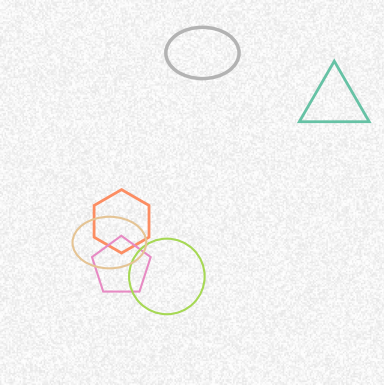[{"shape": "triangle", "thickness": 2, "radius": 0.52, "center": [0.868, 0.736]}, {"shape": "hexagon", "thickness": 2, "radius": 0.41, "center": [0.316, 0.425]}, {"shape": "pentagon", "thickness": 1.5, "radius": 0.4, "center": [0.315, 0.308]}, {"shape": "circle", "thickness": 1.5, "radius": 0.49, "center": [0.433, 0.282]}, {"shape": "oval", "thickness": 1.5, "radius": 0.48, "center": [0.284, 0.37]}, {"shape": "oval", "thickness": 2.5, "radius": 0.48, "center": [0.526, 0.862]}]